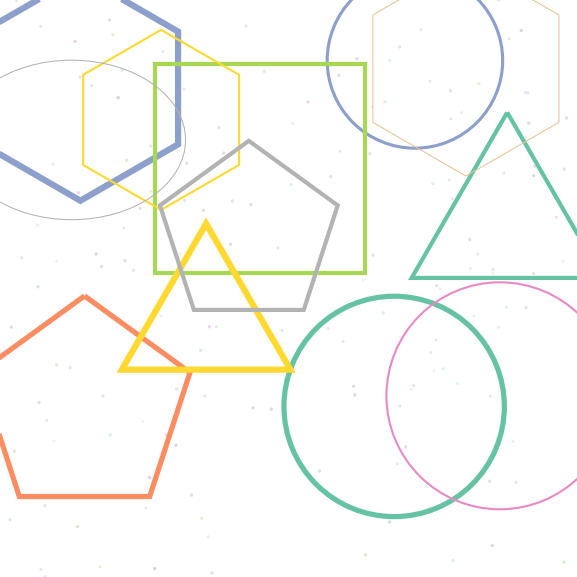[{"shape": "circle", "thickness": 2.5, "radius": 0.95, "center": [0.683, 0.295]}, {"shape": "triangle", "thickness": 2, "radius": 0.96, "center": [0.878, 0.613]}, {"shape": "pentagon", "thickness": 2.5, "radius": 0.96, "center": [0.146, 0.295]}, {"shape": "circle", "thickness": 1.5, "radius": 0.76, "center": [0.718, 0.894]}, {"shape": "hexagon", "thickness": 3, "radius": 0.98, "center": [0.139, 0.847]}, {"shape": "circle", "thickness": 1, "radius": 0.98, "center": [0.866, 0.314]}, {"shape": "square", "thickness": 2, "radius": 0.91, "center": [0.45, 0.707]}, {"shape": "triangle", "thickness": 3, "radius": 0.84, "center": [0.357, 0.443]}, {"shape": "hexagon", "thickness": 1, "radius": 0.78, "center": [0.279, 0.792]}, {"shape": "hexagon", "thickness": 0.5, "radius": 0.93, "center": [0.807, 0.88]}, {"shape": "oval", "thickness": 0.5, "radius": 0.99, "center": [0.124, 0.757]}, {"shape": "pentagon", "thickness": 2, "radius": 0.81, "center": [0.431, 0.593]}]